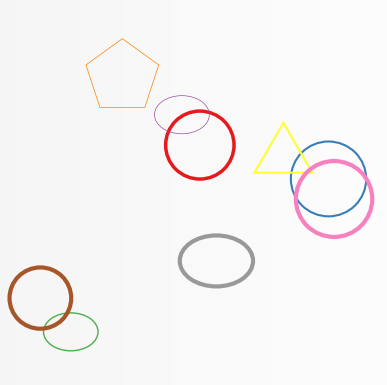[{"shape": "circle", "thickness": 2.5, "radius": 0.44, "center": [0.516, 0.623]}, {"shape": "circle", "thickness": 1.5, "radius": 0.49, "center": [0.848, 0.535]}, {"shape": "oval", "thickness": 1, "radius": 0.35, "center": [0.183, 0.138]}, {"shape": "oval", "thickness": 0.5, "radius": 0.35, "center": [0.469, 0.702]}, {"shape": "pentagon", "thickness": 0.5, "radius": 0.49, "center": [0.316, 0.801]}, {"shape": "triangle", "thickness": 1.5, "radius": 0.43, "center": [0.731, 0.595]}, {"shape": "circle", "thickness": 3, "radius": 0.4, "center": [0.104, 0.226]}, {"shape": "circle", "thickness": 3, "radius": 0.49, "center": [0.862, 0.483]}, {"shape": "oval", "thickness": 3, "radius": 0.47, "center": [0.558, 0.322]}]